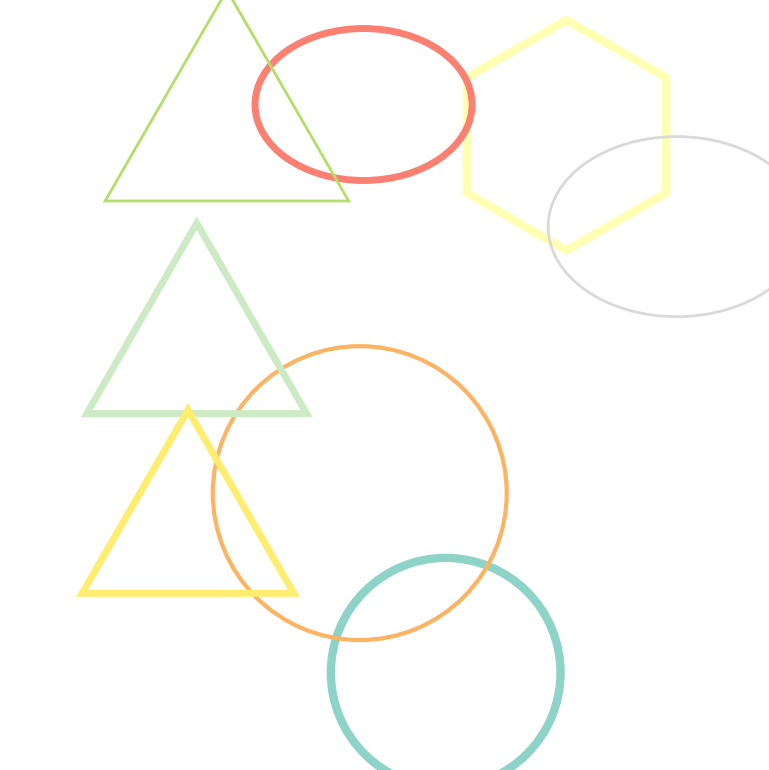[{"shape": "circle", "thickness": 3, "radius": 0.75, "center": [0.579, 0.126]}, {"shape": "hexagon", "thickness": 3, "radius": 0.75, "center": [0.736, 0.824]}, {"shape": "oval", "thickness": 2.5, "radius": 0.7, "center": [0.472, 0.864]}, {"shape": "circle", "thickness": 1.5, "radius": 0.95, "center": [0.467, 0.36]}, {"shape": "triangle", "thickness": 1, "radius": 0.91, "center": [0.295, 0.83]}, {"shape": "oval", "thickness": 1, "radius": 0.84, "center": [0.879, 0.706]}, {"shape": "triangle", "thickness": 2.5, "radius": 0.82, "center": [0.255, 0.545]}, {"shape": "triangle", "thickness": 2.5, "radius": 0.79, "center": [0.244, 0.309]}]